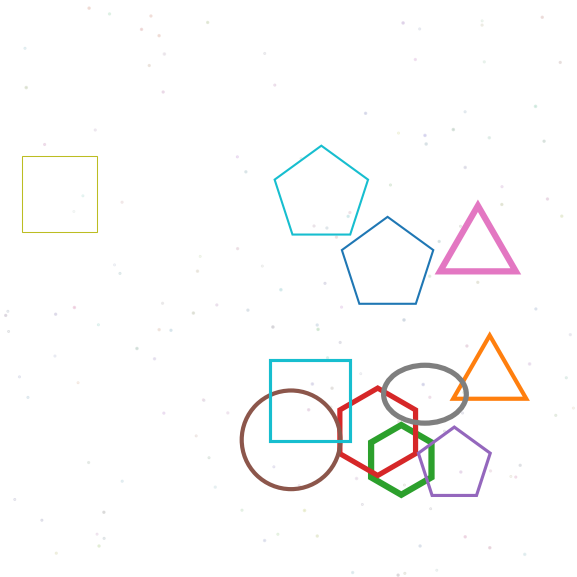[{"shape": "pentagon", "thickness": 1, "radius": 0.42, "center": [0.671, 0.54]}, {"shape": "triangle", "thickness": 2, "radius": 0.37, "center": [0.848, 0.345]}, {"shape": "hexagon", "thickness": 3, "radius": 0.3, "center": [0.695, 0.203]}, {"shape": "hexagon", "thickness": 2.5, "radius": 0.38, "center": [0.654, 0.251]}, {"shape": "pentagon", "thickness": 1.5, "radius": 0.33, "center": [0.787, 0.194]}, {"shape": "circle", "thickness": 2, "radius": 0.43, "center": [0.504, 0.238]}, {"shape": "triangle", "thickness": 3, "radius": 0.38, "center": [0.828, 0.567]}, {"shape": "oval", "thickness": 2.5, "radius": 0.36, "center": [0.736, 0.317]}, {"shape": "square", "thickness": 0.5, "radius": 0.33, "center": [0.104, 0.663]}, {"shape": "pentagon", "thickness": 1, "radius": 0.43, "center": [0.556, 0.662]}, {"shape": "square", "thickness": 1.5, "radius": 0.35, "center": [0.537, 0.306]}]